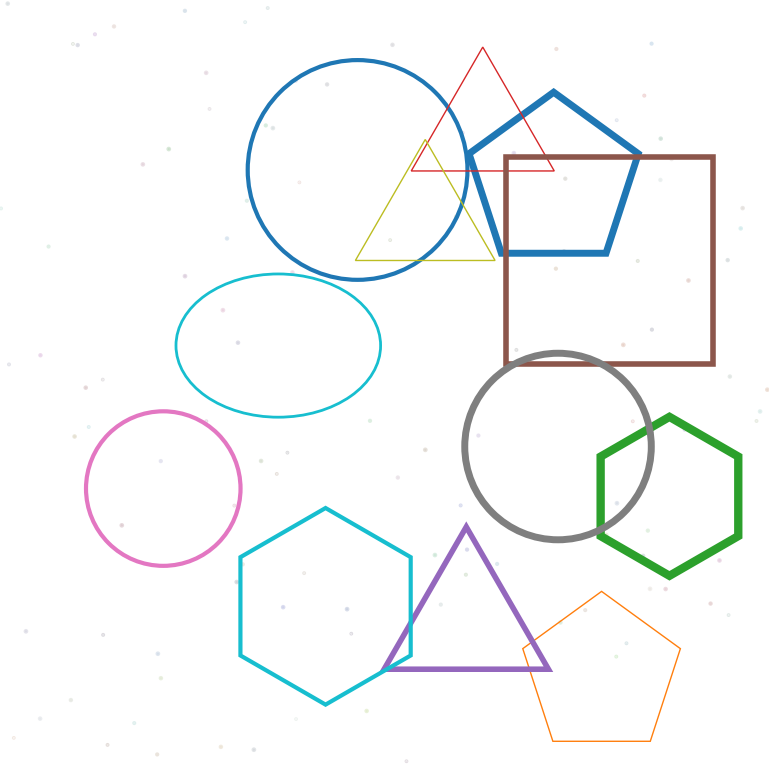[{"shape": "pentagon", "thickness": 2.5, "radius": 0.58, "center": [0.719, 0.765]}, {"shape": "circle", "thickness": 1.5, "radius": 0.71, "center": [0.464, 0.779]}, {"shape": "pentagon", "thickness": 0.5, "radius": 0.54, "center": [0.781, 0.124]}, {"shape": "hexagon", "thickness": 3, "radius": 0.52, "center": [0.869, 0.355]}, {"shape": "triangle", "thickness": 0.5, "radius": 0.54, "center": [0.627, 0.832]}, {"shape": "triangle", "thickness": 2, "radius": 0.62, "center": [0.606, 0.192]}, {"shape": "square", "thickness": 2, "radius": 0.67, "center": [0.791, 0.662]}, {"shape": "circle", "thickness": 1.5, "radius": 0.5, "center": [0.212, 0.365]}, {"shape": "circle", "thickness": 2.5, "radius": 0.61, "center": [0.725, 0.42]}, {"shape": "triangle", "thickness": 0.5, "radius": 0.52, "center": [0.552, 0.714]}, {"shape": "hexagon", "thickness": 1.5, "radius": 0.64, "center": [0.423, 0.213]}, {"shape": "oval", "thickness": 1, "radius": 0.66, "center": [0.361, 0.551]}]